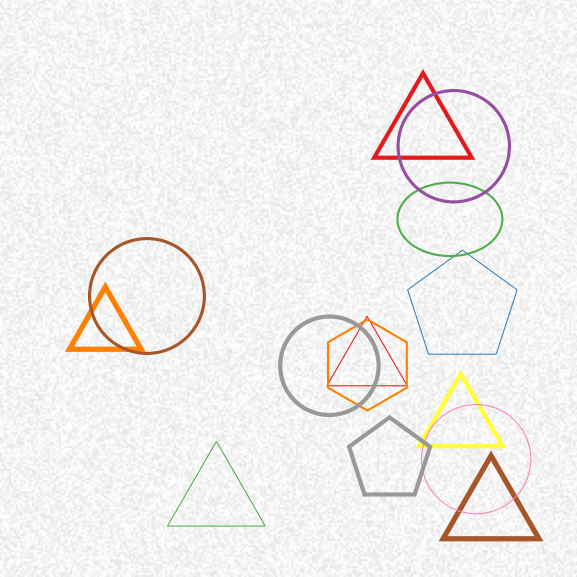[{"shape": "triangle", "thickness": 0.5, "radius": 0.4, "center": [0.636, 0.371]}, {"shape": "triangle", "thickness": 2, "radius": 0.49, "center": [0.732, 0.775]}, {"shape": "pentagon", "thickness": 0.5, "radius": 0.5, "center": [0.801, 0.466]}, {"shape": "triangle", "thickness": 0.5, "radius": 0.49, "center": [0.375, 0.137]}, {"shape": "oval", "thickness": 1, "radius": 0.45, "center": [0.779, 0.619]}, {"shape": "circle", "thickness": 1.5, "radius": 0.48, "center": [0.786, 0.746]}, {"shape": "triangle", "thickness": 2.5, "radius": 0.36, "center": [0.182, 0.43]}, {"shape": "hexagon", "thickness": 1, "radius": 0.39, "center": [0.636, 0.367]}, {"shape": "triangle", "thickness": 2, "radius": 0.42, "center": [0.798, 0.268]}, {"shape": "triangle", "thickness": 2.5, "radius": 0.48, "center": [0.85, 0.114]}, {"shape": "circle", "thickness": 1.5, "radius": 0.5, "center": [0.254, 0.487]}, {"shape": "circle", "thickness": 0.5, "radius": 0.47, "center": [0.825, 0.204]}, {"shape": "pentagon", "thickness": 2, "radius": 0.37, "center": [0.675, 0.203]}, {"shape": "circle", "thickness": 2, "radius": 0.43, "center": [0.57, 0.366]}]